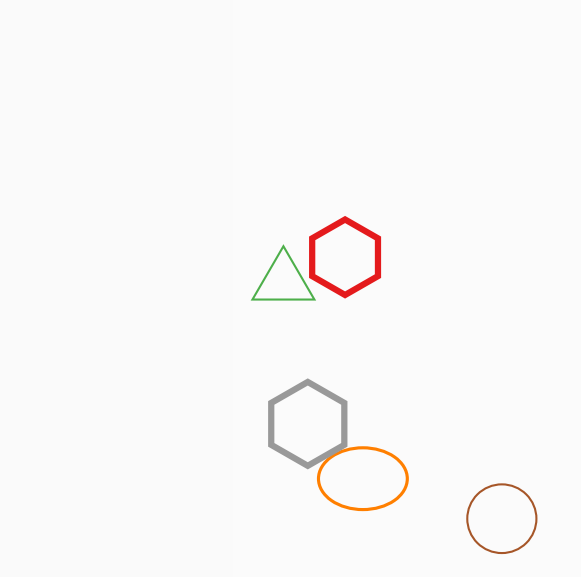[{"shape": "hexagon", "thickness": 3, "radius": 0.33, "center": [0.594, 0.554]}, {"shape": "triangle", "thickness": 1, "radius": 0.31, "center": [0.488, 0.511]}, {"shape": "oval", "thickness": 1.5, "radius": 0.38, "center": [0.624, 0.17]}, {"shape": "circle", "thickness": 1, "radius": 0.3, "center": [0.863, 0.101]}, {"shape": "hexagon", "thickness": 3, "radius": 0.36, "center": [0.53, 0.265]}]